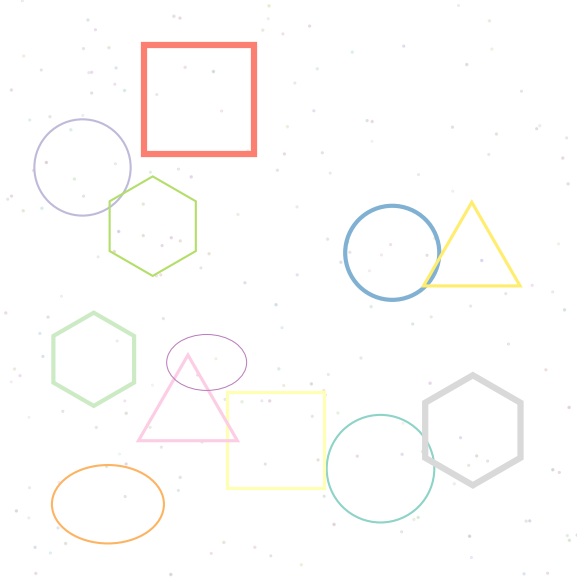[{"shape": "circle", "thickness": 1, "radius": 0.47, "center": [0.659, 0.188]}, {"shape": "square", "thickness": 1.5, "radius": 0.42, "center": [0.477, 0.237]}, {"shape": "circle", "thickness": 1, "radius": 0.42, "center": [0.143, 0.709]}, {"shape": "square", "thickness": 3, "radius": 0.47, "center": [0.345, 0.827]}, {"shape": "circle", "thickness": 2, "radius": 0.41, "center": [0.679, 0.561]}, {"shape": "oval", "thickness": 1, "radius": 0.48, "center": [0.187, 0.126]}, {"shape": "hexagon", "thickness": 1, "radius": 0.43, "center": [0.264, 0.608]}, {"shape": "triangle", "thickness": 1.5, "radius": 0.49, "center": [0.325, 0.285]}, {"shape": "hexagon", "thickness": 3, "radius": 0.48, "center": [0.819, 0.254]}, {"shape": "oval", "thickness": 0.5, "radius": 0.35, "center": [0.358, 0.371]}, {"shape": "hexagon", "thickness": 2, "radius": 0.4, "center": [0.162, 0.377]}, {"shape": "triangle", "thickness": 1.5, "radius": 0.48, "center": [0.817, 0.552]}]